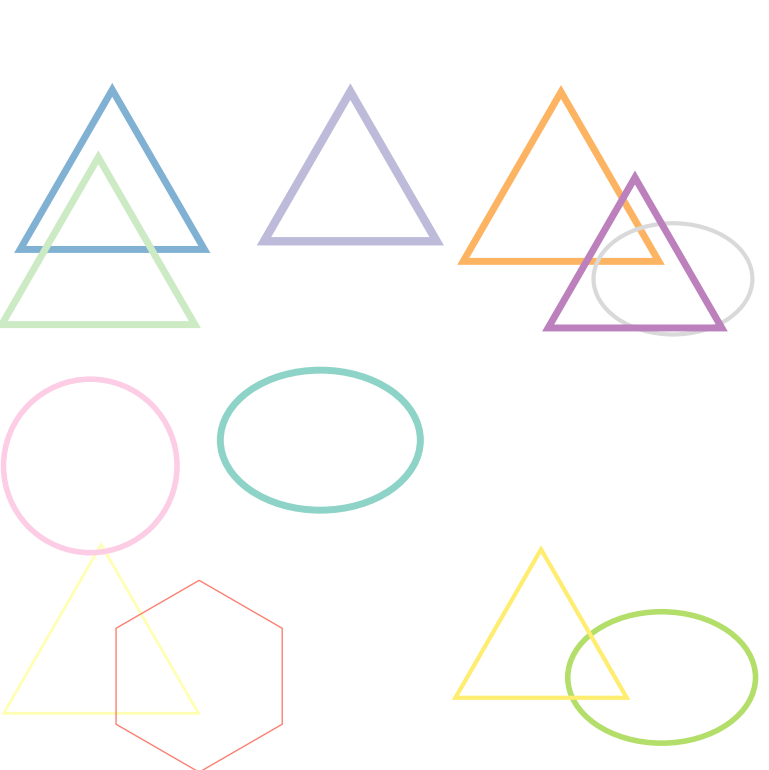[{"shape": "oval", "thickness": 2.5, "radius": 0.65, "center": [0.416, 0.428]}, {"shape": "triangle", "thickness": 1, "radius": 0.73, "center": [0.131, 0.147]}, {"shape": "triangle", "thickness": 3, "radius": 0.65, "center": [0.455, 0.751]}, {"shape": "hexagon", "thickness": 0.5, "radius": 0.62, "center": [0.259, 0.122]}, {"shape": "triangle", "thickness": 2.5, "radius": 0.69, "center": [0.146, 0.745]}, {"shape": "triangle", "thickness": 2.5, "radius": 0.73, "center": [0.729, 0.734]}, {"shape": "oval", "thickness": 2, "radius": 0.61, "center": [0.859, 0.12]}, {"shape": "circle", "thickness": 2, "radius": 0.56, "center": [0.117, 0.395]}, {"shape": "oval", "thickness": 1.5, "radius": 0.52, "center": [0.874, 0.638]}, {"shape": "triangle", "thickness": 2.5, "radius": 0.65, "center": [0.825, 0.639]}, {"shape": "triangle", "thickness": 2.5, "radius": 0.72, "center": [0.128, 0.651]}, {"shape": "triangle", "thickness": 1.5, "radius": 0.64, "center": [0.703, 0.158]}]